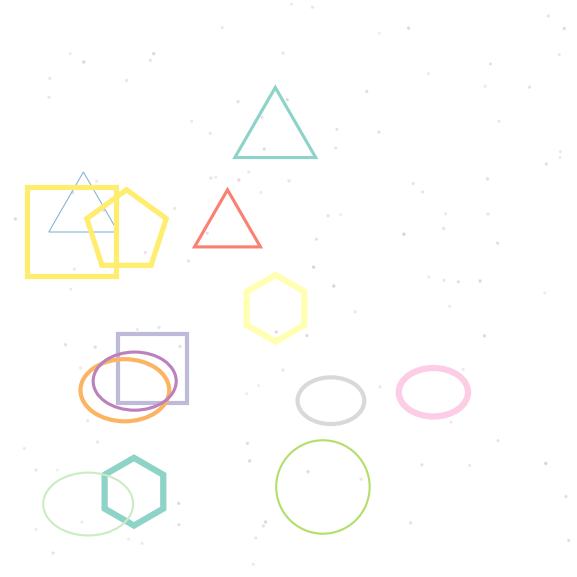[{"shape": "triangle", "thickness": 1.5, "radius": 0.4, "center": [0.477, 0.767]}, {"shape": "hexagon", "thickness": 3, "radius": 0.29, "center": [0.232, 0.148]}, {"shape": "hexagon", "thickness": 3, "radius": 0.29, "center": [0.477, 0.465]}, {"shape": "square", "thickness": 2, "radius": 0.3, "center": [0.264, 0.361]}, {"shape": "triangle", "thickness": 1.5, "radius": 0.33, "center": [0.394, 0.605]}, {"shape": "triangle", "thickness": 0.5, "radius": 0.35, "center": [0.144, 0.632]}, {"shape": "oval", "thickness": 2, "radius": 0.38, "center": [0.216, 0.323]}, {"shape": "circle", "thickness": 1, "radius": 0.4, "center": [0.559, 0.156]}, {"shape": "oval", "thickness": 3, "radius": 0.3, "center": [0.75, 0.32]}, {"shape": "oval", "thickness": 2, "radius": 0.29, "center": [0.573, 0.305]}, {"shape": "oval", "thickness": 1.5, "radius": 0.36, "center": [0.233, 0.339]}, {"shape": "oval", "thickness": 1, "radius": 0.39, "center": [0.153, 0.126]}, {"shape": "square", "thickness": 2.5, "radius": 0.39, "center": [0.124, 0.599]}, {"shape": "pentagon", "thickness": 2.5, "radius": 0.36, "center": [0.219, 0.598]}]